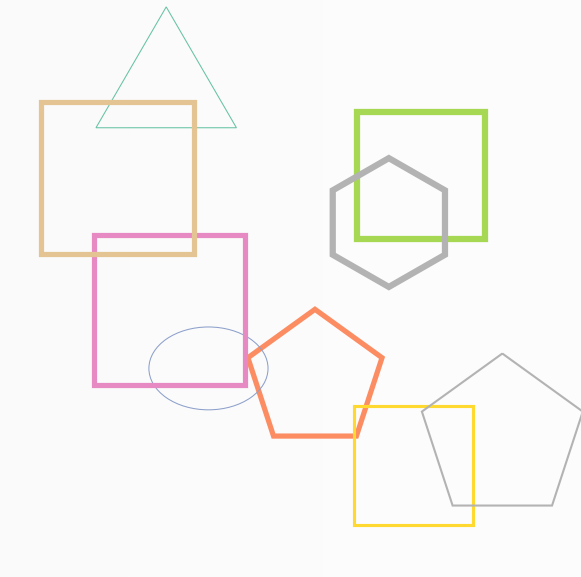[{"shape": "triangle", "thickness": 0.5, "radius": 0.7, "center": [0.286, 0.848]}, {"shape": "pentagon", "thickness": 2.5, "radius": 0.61, "center": [0.542, 0.342]}, {"shape": "oval", "thickness": 0.5, "radius": 0.51, "center": [0.359, 0.361]}, {"shape": "square", "thickness": 2.5, "radius": 0.65, "center": [0.292, 0.462]}, {"shape": "square", "thickness": 3, "radius": 0.55, "center": [0.724, 0.696]}, {"shape": "square", "thickness": 1.5, "radius": 0.51, "center": [0.711, 0.193]}, {"shape": "square", "thickness": 2.5, "radius": 0.66, "center": [0.202, 0.692]}, {"shape": "pentagon", "thickness": 1, "radius": 0.73, "center": [0.864, 0.241]}, {"shape": "hexagon", "thickness": 3, "radius": 0.56, "center": [0.669, 0.614]}]